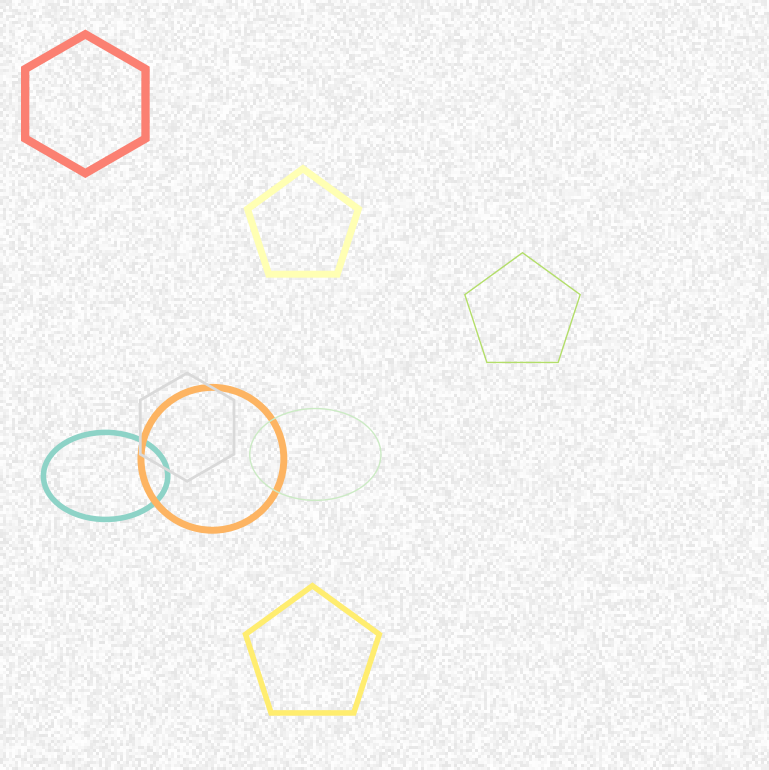[{"shape": "oval", "thickness": 2, "radius": 0.4, "center": [0.137, 0.382]}, {"shape": "pentagon", "thickness": 2.5, "radius": 0.38, "center": [0.393, 0.705]}, {"shape": "hexagon", "thickness": 3, "radius": 0.45, "center": [0.111, 0.865]}, {"shape": "circle", "thickness": 2.5, "radius": 0.46, "center": [0.276, 0.404]}, {"shape": "pentagon", "thickness": 0.5, "radius": 0.39, "center": [0.679, 0.593]}, {"shape": "hexagon", "thickness": 1, "radius": 0.35, "center": [0.243, 0.445]}, {"shape": "oval", "thickness": 0.5, "radius": 0.43, "center": [0.41, 0.41]}, {"shape": "pentagon", "thickness": 2, "radius": 0.46, "center": [0.406, 0.148]}]